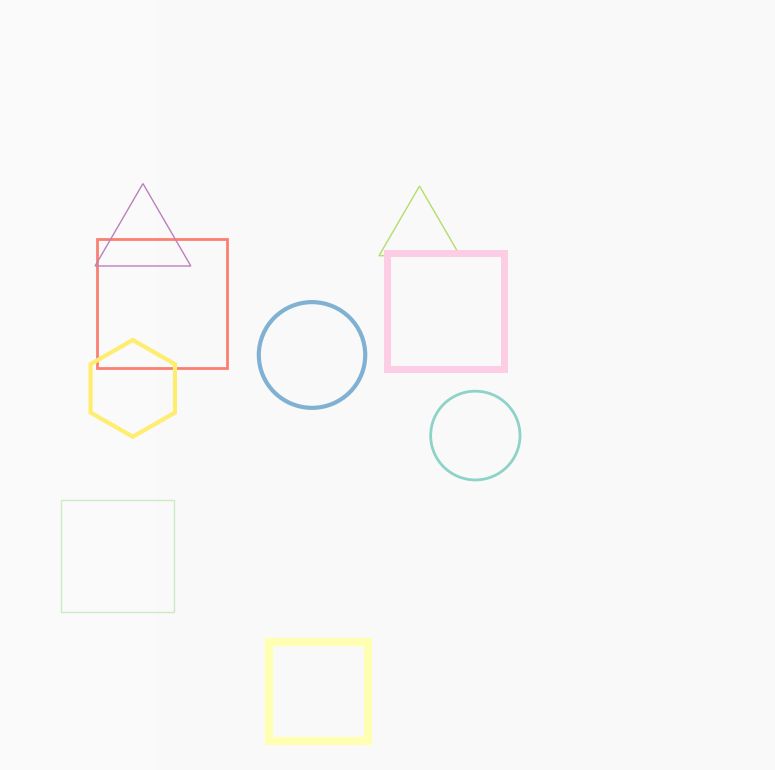[{"shape": "circle", "thickness": 1, "radius": 0.29, "center": [0.613, 0.434]}, {"shape": "square", "thickness": 3, "radius": 0.32, "center": [0.411, 0.102]}, {"shape": "square", "thickness": 1, "radius": 0.42, "center": [0.209, 0.606]}, {"shape": "circle", "thickness": 1.5, "radius": 0.34, "center": [0.403, 0.539]}, {"shape": "triangle", "thickness": 0.5, "radius": 0.3, "center": [0.541, 0.698]}, {"shape": "square", "thickness": 2.5, "radius": 0.38, "center": [0.575, 0.596]}, {"shape": "triangle", "thickness": 0.5, "radius": 0.36, "center": [0.184, 0.69]}, {"shape": "square", "thickness": 0.5, "radius": 0.36, "center": [0.151, 0.278]}, {"shape": "hexagon", "thickness": 1.5, "radius": 0.31, "center": [0.171, 0.496]}]